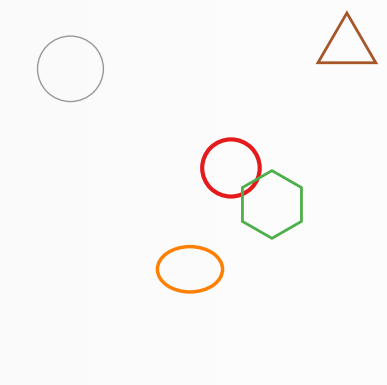[{"shape": "circle", "thickness": 3, "radius": 0.37, "center": [0.596, 0.564]}, {"shape": "hexagon", "thickness": 2, "radius": 0.44, "center": [0.702, 0.469]}, {"shape": "oval", "thickness": 2.5, "radius": 0.42, "center": [0.49, 0.301]}, {"shape": "triangle", "thickness": 2, "radius": 0.43, "center": [0.895, 0.88]}, {"shape": "circle", "thickness": 1, "radius": 0.42, "center": [0.182, 0.821]}]